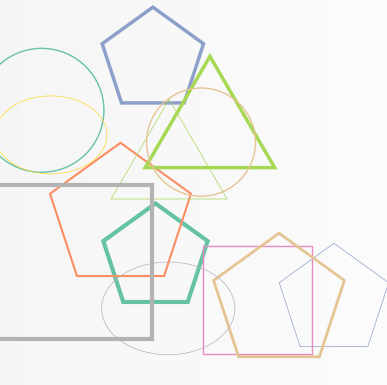[{"shape": "circle", "thickness": 1, "radius": 0.8, "center": [0.107, 0.713]}, {"shape": "pentagon", "thickness": 3, "radius": 0.71, "center": [0.401, 0.33]}, {"shape": "pentagon", "thickness": 1.5, "radius": 0.96, "center": [0.311, 0.438]}, {"shape": "pentagon", "thickness": 0.5, "radius": 0.74, "center": [0.862, 0.22]}, {"shape": "pentagon", "thickness": 2.5, "radius": 0.69, "center": [0.394, 0.844]}, {"shape": "square", "thickness": 1, "radius": 0.7, "center": [0.665, 0.22]}, {"shape": "triangle", "thickness": 0.5, "radius": 0.86, "center": [0.436, 0.569]}, {"shape": "triangle", "thickness": 2.5, "radius": 0.96, "center": [0.542, 0.661]}, {"shape": "oval", "thickness": 0.5, "radius": 0.72, "center": [0.131, 0.65]}, {"shape": "circle", "thickness": 1, "radius": 0.7, "center": [0.519, 0.631]}, {"shape": "pentagon", "thickness": 2, "radius": 0.89, "center": [0.72, 0.217]}, {"shape": "oval", "thickness": 0.5, "radius": 0.86, "center": [0.434, 0.199]}, {"shape": "square", "thickness": 3, "radius": 1.0, "center": [0.192, 0.319]}]